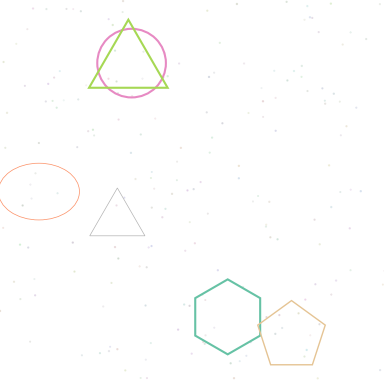[{"shape": "hexagon", "thickness": 1.5, "radius": 0.49, "center": [0.591, 0.177]}, {"shape": "oval", "thickness": 0.5, "radius": 0.53, "center": [0.101, 0.502]}, {"shape": "circle", "thickness": 1.5, "radius": 0.45, "center": [0.342, 0.836]}, {"shape": "triangle", "thickness": 1.5, "radius": 0.59, "center": [0.333, 0.831]}, {"shape": "pentagon", "thickness": 1, "radius": 0.46, "center": [0.757, 0.127]}, {"shape": "triangle", "thickness": 0.5, "radius": 0.41, "center": [0.305, 0.429]}]